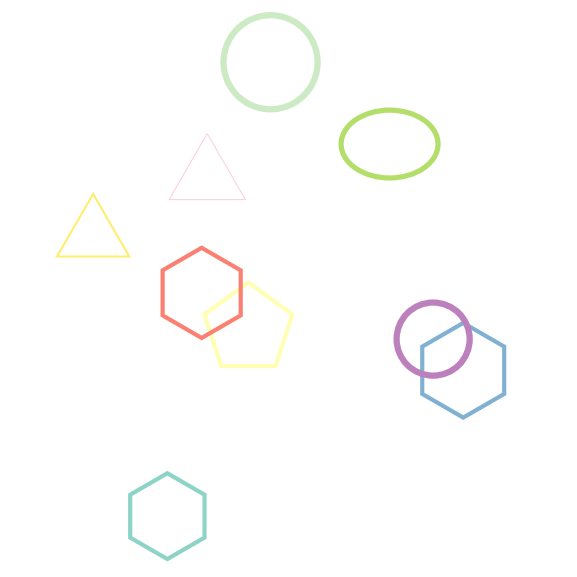[{"shape": "hexagon", "thickness": 2, "radius": 0.37, "center": [0.29, 0.105]}, {"shape": "pentagon", "thickness": 2, "radius": 0.4, "center": [0.43, 0.43]}, {"shape": "hexagon", "thickness": 2, "radius": 0.39, "center": [0.349, 0.492]}, {"shape": "hexagon", "thickness": 2, "radius": 0.41, "center": [0.802, 0.358]}, {"shape": "oval", "thickness": 2.5, "radius": 0.42, "center": [0.675, 0.75]}, {"shape": "triangle", "thickness": 0.5, "radius": 0.38, "center": [0.359, 0.692]}, {"shape": "circle", "thickness": 3, "radius": 0.32, "center": [0.75, 0.412]}, {"shape": "circle", "thickness": 3, "radius": 0.41, "center": [0.468, 0.891]}, {"shape": "triangle", "thickness": 1, "radius": 0.36, "center": [0.161, 0.591]}]